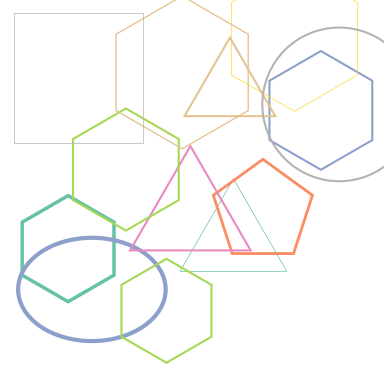[{"shape": "hexagon", "thickness": 2.5, "radius": 0.69, "center": [0.177, 0.354]}, {"shape": "triangle", "thickness": 0.5, "radius": 0.8, "center": [0.606, 0.375]}, {"shape": "pentagon", "thickness": 2, "radius": 0.68, "center": [0.683, 0.451]}, {"shape": "hexagon", "thickness": 1.5, "radius": 0.77, "center": [0.833, 0.713]}, {"shape": "oval", "thickness": 3, "radius": 0.96, "center": [0.239, 0.248]}, {"shape": "triangle", "thickness": 1.5, "radius": 0.9, "center": [0.495, 0.44]}, {"shape": "hexagon", "thickness": 1.5, "radius": 0.67, "center": [0.432, 0.193]}, {"shape": "hexagon", "thickness": 1.5, "radius": 0.79, "center": [0.327, 0.56]}, {"shape": "hexagon", "thickness": 0.5, "radius": 0.94, "center": [0.765, 0.899]}, {"shape": "hexagon", "thickness": 1, "radius": 0.99, "center": [0.473, 0.812]}, {"shape": "triangle", "thickness": 1.5, "radius": 0.68, "center": [0.597, 0.766]}, {"shape": "square", "thickness": 0.5, "radius": 0.84, "center": [0.204, 0.797]}, {"shape": "circle", "thickness": 1.5, "radius": 1.0, "center": [0.881, 0.729]}]